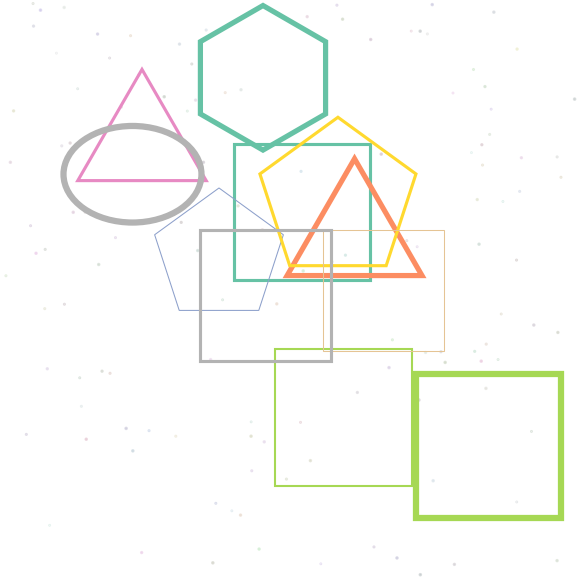[{"shape": "square", "thickness": 1.5, "radius": 0.59, "center": [0.522, 0.632]}, {"shape": "hexagon", "thickness": 2.5, "radius": 0.63, "center": [0.455, 0.864]}, {"shape": "triangle", "thickness": 2.5, "radius": 0.67, "center": [0.614, 0.589]}, {"shape": "pentagon", "thickness": 0.5, "radius": 0.59, "center": [0.379, 0.556]}, {"shape": "triangle", "thickness": 1.5, "radius": 0.64, "center": [0.246, 0.751]}, {"shape": "square", "thickness": 3, "radius": 0.63, "center": [0.846, 0.227]}, {"shape": "square", "thickness": 1, "radius": 0.59, "center": [0.594, 0.276]}, {"shape": "pentagon", "thickness": 1.5, "radius": 0.71, "center": [0.585, 0.654]}, {"shape": "square", "thickness": 0.5, "radius": 0.52, "center": [0.663, 0.496]}, {"shape": "oval", "thickness": 3, "radius": 0.6, "center": [0.229, 0.697]}, {"shape": "square", "thickness": 1.5, "radius": 0.57, "center": [0.46, 0.488]}]